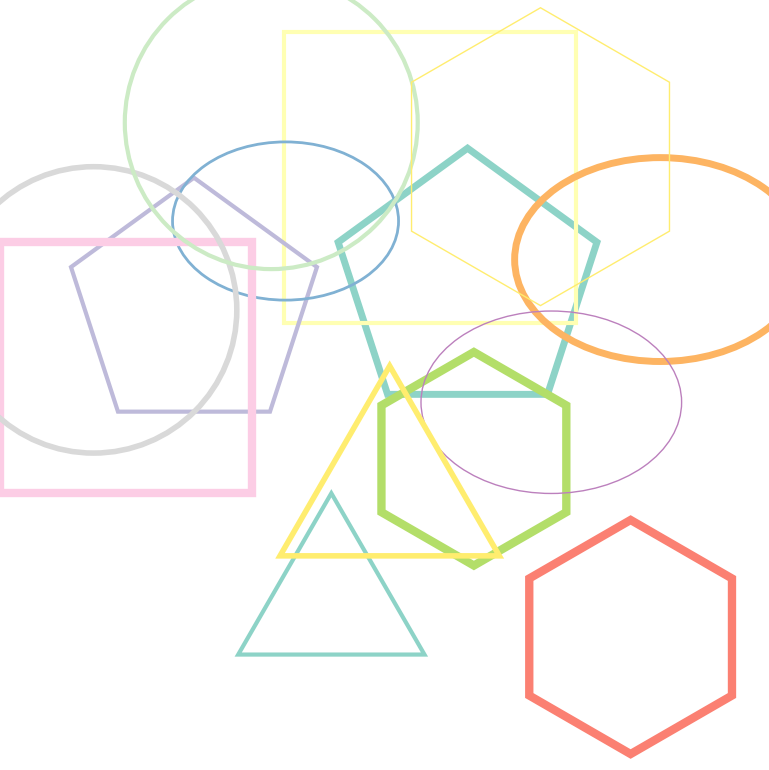[{"shape": "triangle", "thickness": 1.5, "radius": 0.7, "center": [0.43, 0.22]}, {"shape": "pentagon", "thickness": 2.5, "radius": 0.88, "center": [0.607, 0.631]}, {"shape": "square", "thickness": 1.5, "radius": 0.95, "center": [0.558, 0.769]}, {"shape": "pentagon", "thickness": 1.5, "radius": 0.84, "center": [0.252, 0.601]}, {"shape": "hexagon", "thickness": 3, "radius": 0.76, "center": [0.819, 0.173]}, {"shape": "oval", "thickness": 1, "radius": 0.73, "center": [0.371, 0.713]}, {"shape": "oval", "thickness": 2.5, "radius": 0.95, "center": [0.858, 0.663]}, {"shape": "hexagon", "thickness": 3, "radius": 0.69, "center": [0.615, 0.404]}, {"shape": "square", "thickness": 3, "radius": 0.82, "center": [0.164, 0.523]}, {"shape": "circle", "thickness": 2, "radius": 0.93, "center": [0.122, 0.598]}, {"shape": "oval", "thickness": 0.5, "radius": 0.85, "center": [0.716, 0.478]}, {"shape": "circle", "thickness": 1.5, "radius": 0.95, "center": [0.352, 0.841]}, {"shape": "triangle", "thickness": 2, "radius": 0.82, "center": [0.506, 0.36]}, {"shape": "hexagon", "thickness": 0.5, "radius": 0.97, "center": [0.702, 0.797]}]